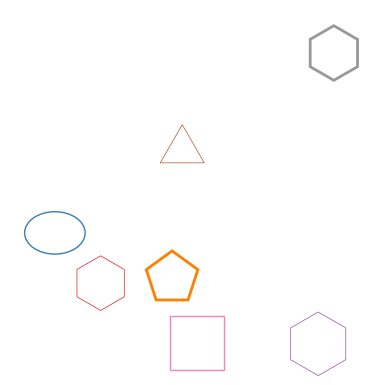[{"shape": "hexagon", "thickness": 0.5, "radius": 0.35, "center": [0.261, 0.265]}, {"shape": "oval", "thickness": 1, "radius": 0.39, "center": [0.143, 0.395]}, {"shape": "hexagon", "thickness": 0.5, "radius": 0.41, "center": [0.827, 0.107]}, {"shape": "pentagon", "thickness": 2, "radius": 0.35, "center": [0.447, 0.278]}, {"shape": "triangle", "thickness": 0.5, "radius": 0.33, "center": [0.473, 0.61]}, {"shape": "square", "thickness": 1, "radius": 0.35, "center": [0.512, 0.108]}, {"shape": "hexagon", "thickness": 2, "radius": 0.35, "center": [0.867, 0.862]}]